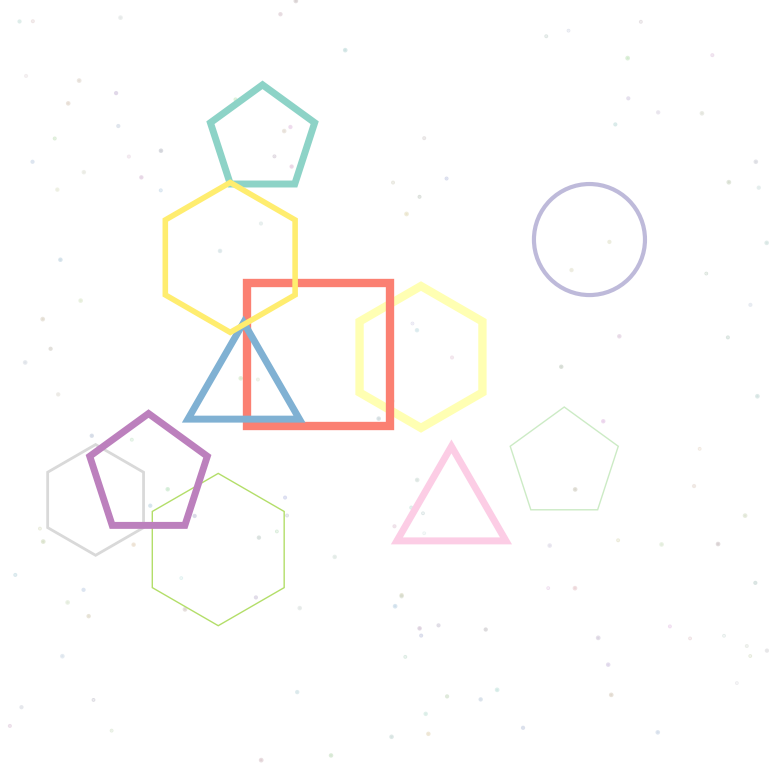[{"shape": "pentagon", "thickness": 2.5, "radius": 0.36, "center": [0.341, 0.819]}, {"shape": "hexagon", "thickness": 3, "radius": 0.46, "center": [0.547, 0.536]}, {"shape": "circle", "thickness": 1.5, "radius": 0.36, "center": [0.766, 0.689]}, {"shape": "square", "thickness": 3, "radius": 0.46, "center": [0.414, 0.54]}, {"shape": "triangle", "thickness": 2.5, "radius": 0.42, "center": [0.316, 0.497]}, {"shape": "hexagon", "thickness": 0.5, "radius": 0.49, "center": [0.283, 0.286]}, {"shape": "triangle", "thickness": 2.5, "radius": 0.41, "center": [0.586, 0.338]}, {"shape": "hexagon", "thickness": 1, "radius": 0.36, "center": [0.124, 0.351]}, {"shape": "pentagon", "thickness": 2.5, "radius": 0.4, "center": [0.193, 0.383]}, {"shape": "pentagon", "thickness": 0.5, "radius": 0.37, "center": [0.733, 0.398]}, {"shape": "hexagon", "thickness": 2, "radius": 0.49, "center": [0.299, 0.666]}]